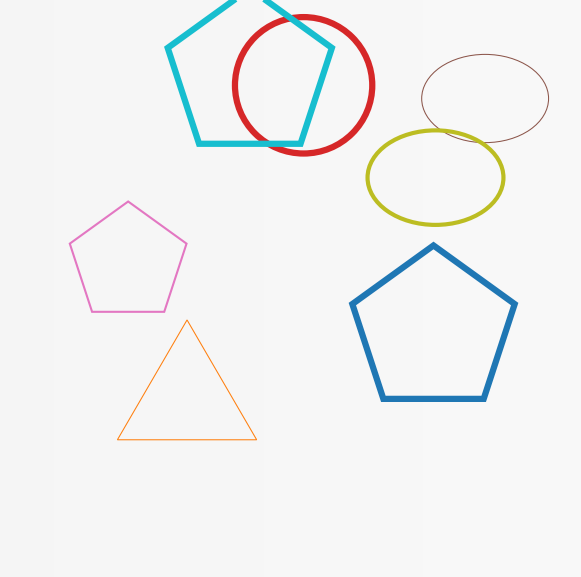[{"shape": "pentagon", "thickness": 3, "radius": 0.73, "center": [0.746, 0.427]}, {"shape": "triangle", "thickness": 0.5, "radius": 0.69, "center": [0.322, 0.307]}, {"shape": "circle", "thickness": 3, "radius": 0.59, "center": [0.522, 0.851]}, {"shape": "oval", "thickness": 0.5, "radius": 0.55, "center": [0.835, 0.829]}, {"shape": "pentagon", "thickness": 1, "radius": 0.53, "center": [0.22, 0.545]}, {"shape": "oval", "thickness": 2, "radius": 0.58, "center": [0.749, 0.692]}, {"shape": "pentagon", "thickness": 3, "radius": 0.74, "center": [0.43, 0.87]}]